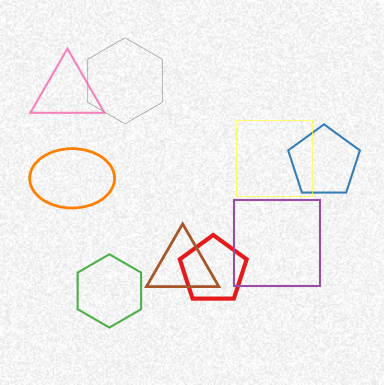[{"shape": "pentagon", "thickness": 3, "radius": 0.46, "center": [0.554, 0.298]}, {"shape": "pentagon", "thickness": 1.5, "radius": 0.49, "center": [0.842, 0.579]}, {"shape": "hexagon", "thickness": 1.5, "radius": 0.48, "center": [0.284, 0.244]}, {"shape": "square", "thickness": 1.5, "radius": 0.56, "center": [0.718, 0.368]}, {"shape": "oval", "thickness": 2, "radius": 0.55, "center": [0.187, 0.537]}, {"shape": "square", "thickness": 0.5, "radius": 0.49, "center": [0.711, 0.59]}, {"shape": "triangle", "thickness": 2, "radius": 0.54, "center": [0.474, 0.31]}, {"shape": "triangle", "thickness": 1.5, "radius": 0.56, "center": [0.175, 0.763]}, {"shape": "hexagon", "thickness": 0.5, "radius": 0.56, "center": [0.325, 0.79]}]